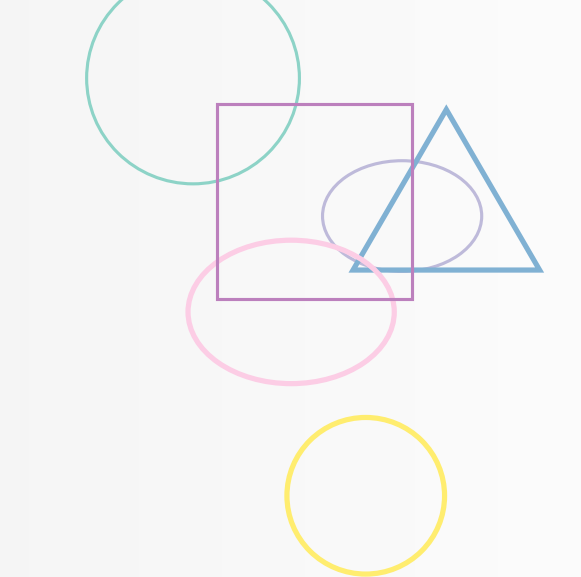[{"shape": "circle", "thickness": 1.5, "radius": 0.92, "center": [0.332, 0.864]}, {"shape": "oval", "thickness": 1.5, "radius": 0.68, "center": [0.692, 0.625]}, {"shape": "triangle", "thickness": 2.5, "radius": 0.93, "center": [0.768, 0.624]}, {"shape": "oval", "thickness": 2.5, "radius": 0.89, "center": [0.501, 0.459]}, {"shape": "square", "thickness": 1.5, "radius": 0.84, "center": [0.541, 0.65]}, {"shape": "circle", "thickness": 2.5, "radius": 0.68, "center": [0.629, 0.141]}]